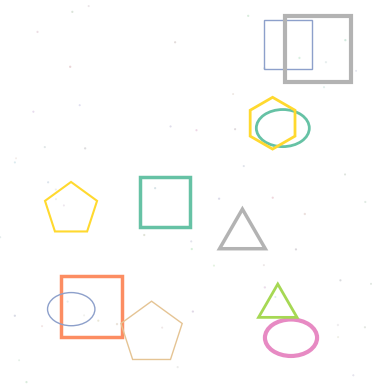[{"shape": "square", "thickness": 2.5, "radius": 0.33, "center": [0.428, 0.475]}, {"shape": "oval", "thickness": 2, "radius": 0.34, "center": [0.735, 0.667]}, {"shape": "square", "thickness": 2.5, "radius": 0.4, "center": [0.238, 0.203]}, {"shape": "oval", "thickness": 1, "radius": 0.31, "center": [0.185, 0.197]}, {"shape": "square", "thickness": 1, "radius": 0.32, "center": [0.748, 0.885]}, {"shape": "oval", "thickness": 3, "radius": 0.34, "center": [0.756, 0.123]}, {"shape": "triangle", "thickness": 2, "radius": 0.29, "center": [0.722, 0.205]}, {"shape": "hexagon", "thickness": 2, "radius": 0.34, "center": [0.708, 0.68]}, {"shape": "pentagon", "thickness": 1.5, "radius": 0.36, "center": [0.184, 0.456]}, {"shape": "pentagon", "thickness": 1, "radius": 0.42, "center": [0.394, 0.134]}, {"shape": "triangle", "thickness": 2.5, "radius": 0.34, "center": [0.63, 0.388]}, {"shape": "square", "thickness": 3, "radius": 0.42, "center": [0.826, 0.873]}]